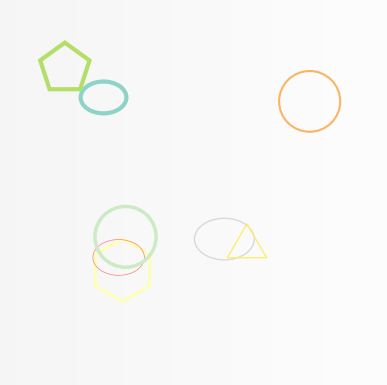[{"shape": "oval", "thickness": 3, "radius": 0.3, "center": [0.267, 0.747]}, {"shape": "hexagon", "thickness": 2, "radius": 0.41, "center": [0.316, 0.298]}, {"shape": "oval", "thickness": 0.5, "radius": 0.33, "center": [0.306, 0.331]}, {"shape": "circle", "thickness": 1.5, "radius": 0.39, "center": [0.799, 0.737]}, {"shape": "pentagon", "thickness": 3, "radius": 0.33, "center": [0.167, 0.822]}, {"shape": "oval", "thickness": 1, "radius": 0.39, "center": [0.579, 0.379]}, {"shape": "circle", "thickness": 2.5, "radius": 0.39, "center": [0.324, 0.385]}, {"shape": "triangle", "thickness": 1, "radius": 0.29, "center": [0.637, 0.36]}]